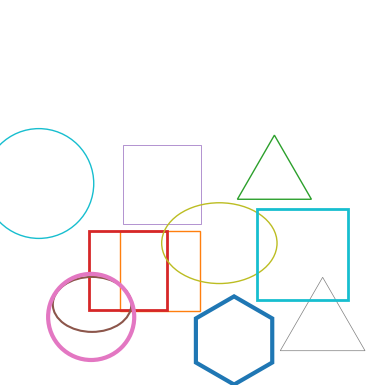[{"shape": "hexagon", "thickness": 3, "radius": 0.57, "center": [0.608, 0.116]}, {"shape": "square", "thickness": 1, "radius": 0.52, "center": [0.416, 0.296]}, {"shape": "triangle", "thickness": 1, "radius": 0.55, "center": [0.713, 0.538]}, {"shape": "square", "thickness": 2, "radius": 0.51, "center": [0.332, 0.298]}, {"shape": "square", "thickness": 0.5, "radius": 0.51, "center": [0.421, 0.52]}, {"shape": "oval", "thickness": 1.5, "radius": 0.51, "center": [0.239, 0.209]}, {"shape": "circle", "thickness": 3, "radius": 0.56, "center": [0.237, 0.177]}, {"shape": "triangle", "thickness": 0.5, "radius": 0.64, "center": [0.838, 0.153]}, {"shape": "oval", "thickness": 1, "radius": 0.75, "center": [0.57, 0.368]}, {"shape": "circle", "thickness": 1, "radius": 0.71, "center": [0.101, 0.523]}, {"shape": "square", "thickness": 2, "radius": 0.59, "center": [0.787, 0.339]}]